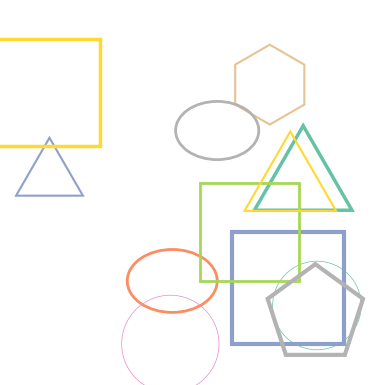[{"shape": "circle", "thickness": 0.5, "radius": 0.57, "center": [0.823, 0.207]}, {"shape": "triangle", "thickness": 2.5, "radius": 0.73, "center": [0.787, 0.527]}, {"shape": "oval", "thickness": 2, "radius": 0.58, "center": [0.447, 0.27]}, {"shape": "square", "thickness": 3, "radius": 0.73, "center": [0.748, 0.252]}, {"shape": "triangle", "thickness": 1.5, "radius": 0.5, "center": [0.129, 0.542]}, {"shape": "circle", "thickness": 0.5, "radius": 0.63, "center": [0.442, 0.107]}, {"shape": "square", "thickness": 2, "radius": 0.64, "center": [0.648, 0.398]}, {"shape": "square", "thickness": 2.5, "radius": 0.69, "center": [0.121, 0.76]}, {"shape": "triangle", "thickness": 1.5, "radius": 0.69, "center": [0.754, 0.521]}, {"shape": "hexagon", "thickness": 1.5, "radius": 0.52, "center": [0.701, 0.78]}, {"shape": "pentagon", "thickness": 3, "radius": 0.65, "center": [0.819, 0.184]}, {"shape": "oval", "thickness": 2, "radius": 0.54, "center": [0.564, 0.661]}]